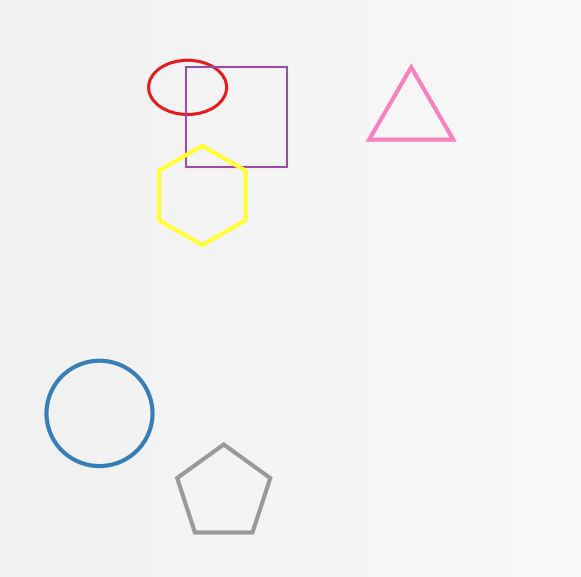[{"shape": "oval", "thickness": 1.5, "radius": 0.34, "center": [0.323, 0.848]}, {"shape": "circle", "thickness": 2, "radius": 0.46, "center": [0.171, 0.283]}, {"shape": "square", "thickness": 1, "radius": 0.43, "center": [0.406, 0.797]}, {"shape": "hexagon", "thickness": 2, "radius": 0.43, "center": [0.348, 0.661]}, {"shape": "triangle", "thickness": 2, "radius": 0.42, "center": [0.707, 0.799]}, {"shape": "pentagon", "thickness": 2, "radius": 0.42, "center": [0.385, 0.145]}]